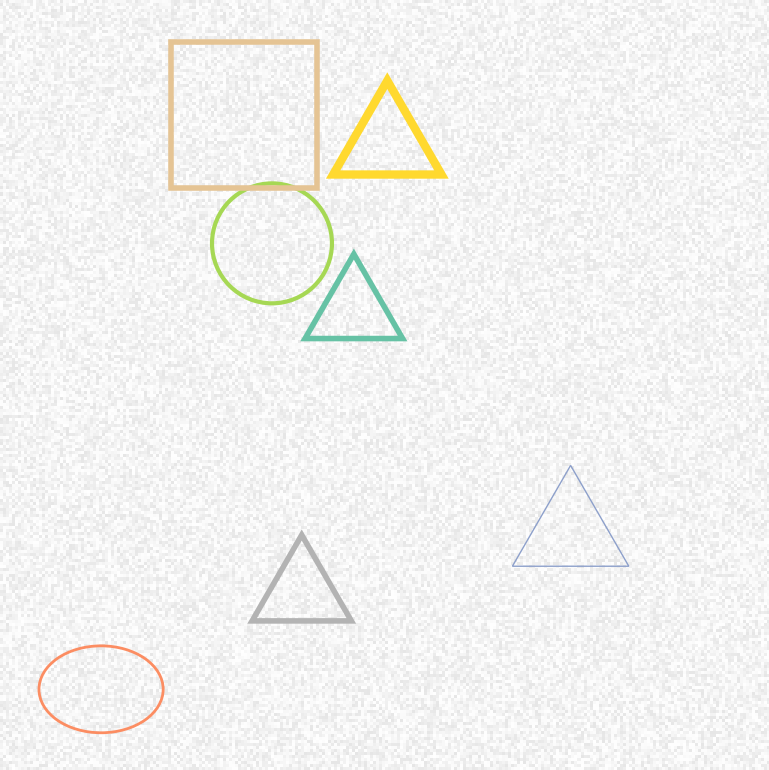[{"shape": "triangle", "thickness": 2, "radius": 0.37, "center": [0.46, 0.597]}, {"shape": "oval", "thickness": 1, "radius": 0.4, "center": [0.131, 0.105]}, {"shape": "triangle", "thickness": 0.5, "radius": 0.44, "center": [0.741, 0.308]}, {"shape": "circle", "thickness": 1.5, "radius": 0.39, "center": [0.353, 0.684]}, {"shape": "triangle", "thickness": 3, "radius": 0.41, "center": [0.503, 0.814]}, {"shape": "square", "thickness": 2, "radius": 0.47, "center": [0.317, 0.85]}, {"shape": "triangle", "thickness": 2, "radius": 0.37, "center": [0.392, 0.231]}]